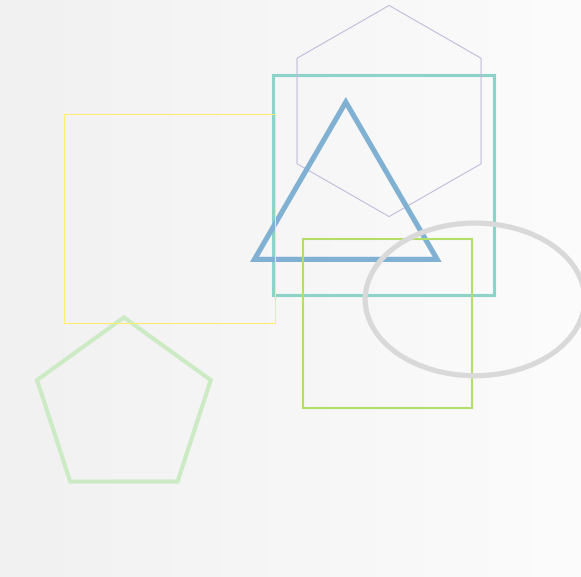[{"shape": "square", "thickness": 1.5, "radius": 0.95, "center": [0.66, 0.679]}, {"shape": "hexagon", "thickness": 0.5, "radius": 0.91, "center": [0.669, 0.807]}, {"shape": "triangle", "thickness": 2.5, "radius": 0.91, "center": [0.595, 0.641]}, {"shape": "square", "thickness": 1, "radius": 0.73, "center": [0.667, 0.439]}, {"shape": "oval", "thickness": 2.5, "radius": 0.94, "center": [0.817, 0.481]}, {"shape": "pentagon", "thickness": 2, "radius": 0.79, "center": [0.213, 0.292]}, {"shape": "square", "thickness": 0.5, "radius": 0.91, "center": [0.292, 0.621]}]